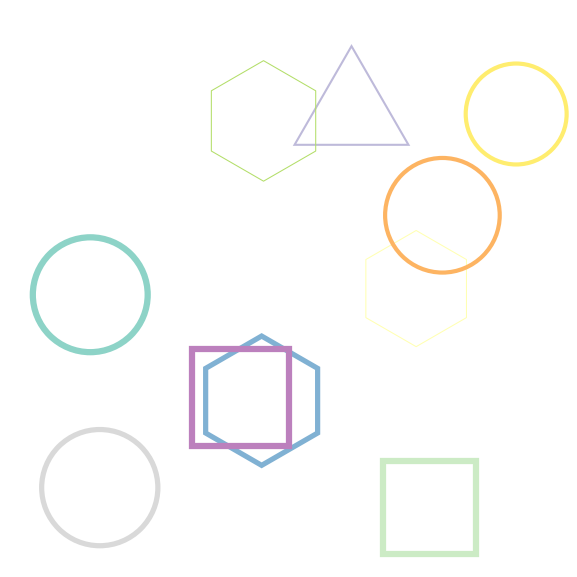[{"shape": "circle", "thickness": 3, "radius": 0.5, "center": [0.156, 0.489]}, {"shape": "hexagon", "thickness": 0.5, "radius": 0.5, "center": [0.721, 0.499]}, {"shape": "triangle", "thickness": 1, "radius": 0.57, "center": [0.609, 0.805]}, {"shape": "hexagon", "thickness": 2.5, "radius": 0.56, "center": [0.453, 0.305]}, {"shape": "circle", "thickness": 2, "radius": 0.5, "center": [0.766, 0.626]}, {"shape": "hexagon", "thickness": 0.5, "radius": 0.52, "center": [0.456, 0.79]}, {"shape": "circle", "thickness": 2.5, "radius": 0.5, "center": [0.173, 0.155]}, {"shape": "square", "thickness": 3, "radius": 0.42, "center": [0.416, 0.311]}, {"shape": "square", "thickness": 3, "radius": 0.4, "center": [0.744, 0.121]}, {"shape": "circle", "thickness": 2, "radius": 0.44, "center": [0.894, 0.802]}]